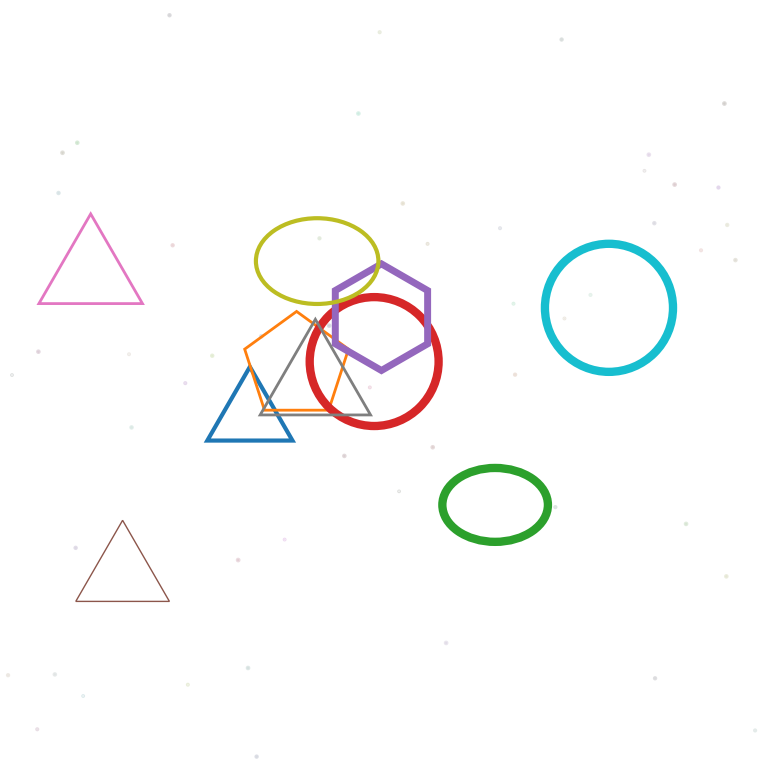[{"shape": "triangle", "thickness": 1.5, "radius": 0.32, "center": [0.325, 0.46]}, {"shape": "pentagon", "thickness": 1, "radius": 0.35, "center": [0.385, 0.525]}, {"shape": "oval", "thickness": 3, "radius": 0.34, "center": [0.643, 0.344]}, {"shape": "circle", "thickness": 3, "radius": 0.42, "center": [0.486, 0.53]}, {"shape": "hexagon", "thickness": 2.5, "radius": 0.35, "center": [0.495, 0.588]}, {"shape": "triangle", "thickness": 0.5, "radius": 0.35, "center": [0.159, 0.254]}, {"shape": "triangle", "thickness": 1, "radius": 0.39, "center": [0.118, 0.645]}, {"shape": "triangle", "thickness": 1, "radius": 0.41, "center": [0.41, 0.502]}, {"shape": "oval", "thickness": 1.5, "radius": 0.4, "center": [0.412, 0.661]}, {"shape": "circle", "thickness": 3, "radius": 0.42, "center": [0.791, 0.6]}]